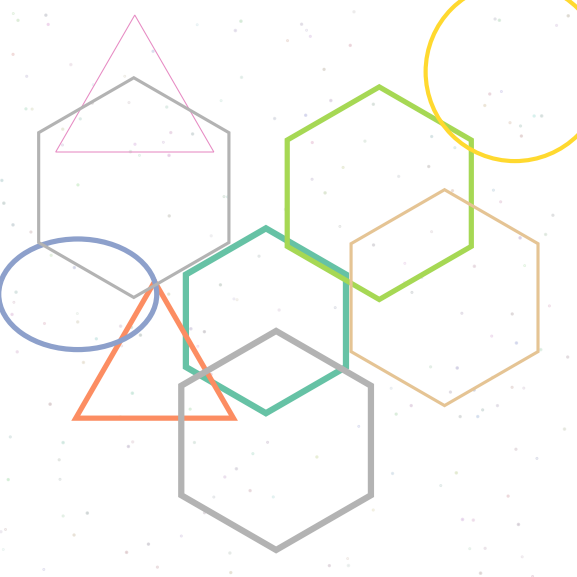[{"shape": "hexagon", "thickness": 3, "radius": 0.8, "center": [0.46, 0.444]}, {"shape": "triangle", "thickness": 2.5, "radius": 0.79, "center": [0.268, 0.354]}, {"shape": "oval", "thickness": 2.5, "radius": 0.68, "center": [0.135, 0.49]}, {"shape": "triangle", "thickness": 0.5, "radius": 0.79, "center": [0.233, 0.815]}, {"shape": "hexagon", "thickness": 2.5, "radius": 0.92, "center": [0.657, 0.665]}, {"shape": "circle", "thickness": 2, "radius": 0.77, "center": [0.892, 0.875]}, {"shape": "hexagon", "thickness": 1.5, "radius": 0.93, "center": [0.77, 0.484]}, {"shape": "hexagon", "thickness": 3, "radius": 0.95, "center": [0.478, 0.236]}, {"shape": "hexagon", "thickness": 1.5, "radius": 0.95, "center": [0.232, 0.674]}]